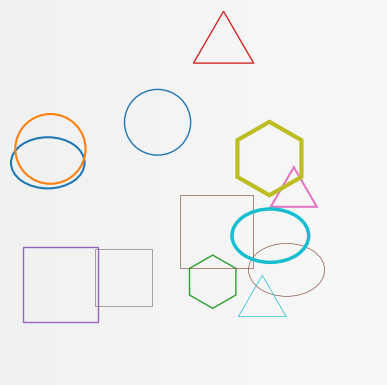[{"shape": "oval", "thickness": 1.5, "radius": 0.47, "center": [0.123, 0.577]}, {"shape": "circle", "thickness": 1, "radius": 0.43, "center": [0.407, 0.682]}, {"shape": "circle", "thickness": 1.5, "radius": 0.45, "center": [0.13, 0.613]}, {"shape": "hexagon", "thickness": 1, "radius": 0.35, "center": [0.549, 0.268]}, {"shape": "triangle", "thickness": 1, "radius": 0.45, "center": [0.577, 0.881]}, {"shape": "square", "thickness": 1, "radius": 0.49, "center": [0.156, 0.26]}, {"shape": "oval", "thickness": 0.5, "radius": 0.49, "center": [0.74, 0.299]}, {"shape": "square", "thickness": 0.5, "radius": 0.47, "center": [0.56, 0.399]}, {"shape": "triangle", "thickness": 1.5, "radius": 0.34, "center": [0.758, 0.497]}, {"shape": "square", "thickness": 0.5, "radius": 0.37, "center": [0.318, 0.28]}, {"shape": "hexagon", "thickness": 3, "radius": 0.48, "center": [0.695, 0.588]}, {"shape": "triangle", "thickness": 0.5, "radius": 0.36, "center": [0.677, 0.213]}, {"shape": "oval", "thickness": 2.5, "radius": 0.5, "center": [0.698, 0.388]}]